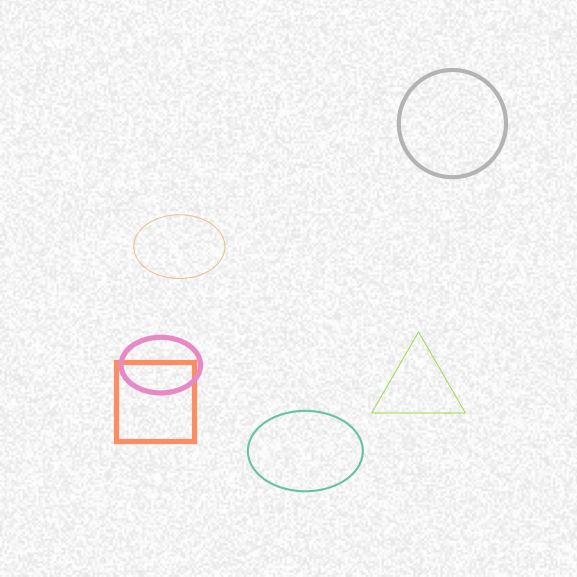[{"shape": "oval", "thickness": 1, "radius": 0.5, "center": [0.529, 0.218]}, {"shape": "square", "thickness": 2.5, "radius": 0.34, "center": [0.268, 0.304]}, {"shape": "oval", "thickness": 2.5, "radius": 0.34, "center": [0.278, 0.367]}, {"shape": "triangle", "thickness": 0.5, "radius": 0.47, "center": [0.725, 0.331]}, {"shape": "oval", "thickness": 0.5, "radius": 0.39, "center": [0.311, 0.572]}, {"shape": "circle", "thickness": 2, "radius": 0.46, "center": [0.783, 0.785]}]